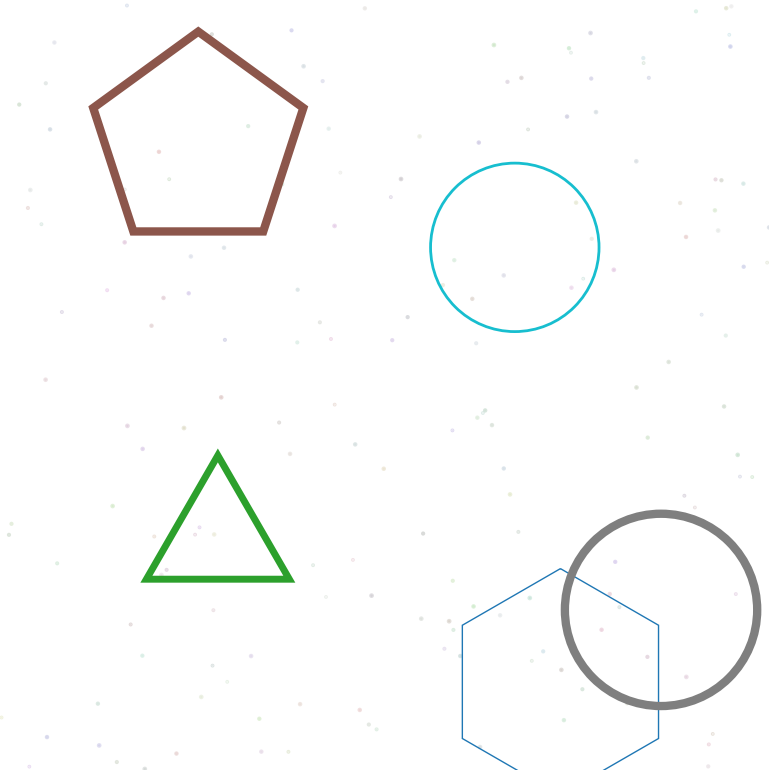[{"shape": "hexagon", "thickness": 0.5, "radius": 0.74, "center": [0.728, 0.114]}, {"shape": "triangle", "thickness": 2.5, "radius": 0.54, "center": [0.283, 0.301]}, {"shape": "pentagon", "thickness": 3, "radius": 0.72, "center": [0.258, 0.815]}, {"shape": "circle", "thickness": 3, "radius": 0.62, "center": [0.858, 0.208]}, {"shape": "circle", "thickness": 1, "radius": 0.55, "center": [0.669, 0.679]}]